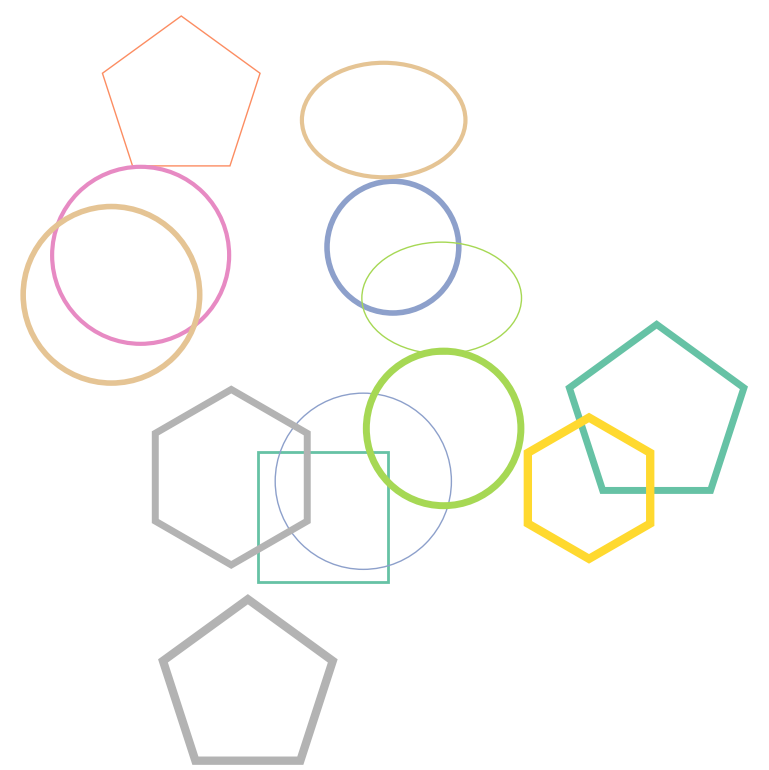[{"shape": "pentagon", "thickness": 2.5, "radius": 0.6, "center": [0.853, 0.459]}, {"shape": "square", "thickness": 1, "radius": 0.42, "center": [0.419, 0.329]}, {"shape": "pentagon", "thickness": 0.5, "radius": 0.54, "center": [0.235, 0.872]}, {"shape": "circle", "thickness": 0.5, "radius": 0.57, "center": [0.472, 0.375]}, {"shape": "circle", "thickness": 2, "radius": 0.43, "center": [0.51, 0.679]}, {"shape": "circle", "thickness": 1.5, "radius": 0.57, "center": [0.183, 0.668]}, {"shape": "circle", "thickness": 2.5, "radius": 0.5, "center": [0.576, 0.444]}, {"shape": "oval", "thickness": 0.5, "radius": 0.52, "center": [0.574, 0.613]}, {"shape": "hexagon", "thickness": 3, "radius": 0.46, "center": [0.765, 0.366]}, {"shape": "oval", "thickness": 1.5, "radius": 0.53, "center": [0.498, 0.844]}, {"shape": "circle", "thickness": 2, "radius": 0.57, "center": [0.145, 0.617]}, {"shape": "hexagon", "thickness": 2.5, "radius": 0.57, "center": [0.3, 0.38]}, {"shape": "pentagon", "thickness": 3, "radius": 0.58, "center": [0.322, 0.106]}]